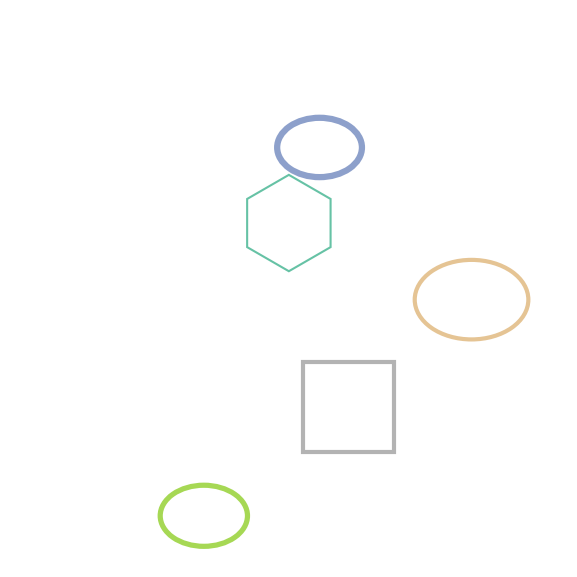[{"shape": "hexagon", "thickness": 1, "radius": 0.42, "center": [0.5, 0.613]}, {"shape": "oval", "thickness": 3, "radius": 0.37, "center": [0.553, 0.744]}, {"shape": "oval", "thickness": 2.5, "radius": 0.38, "center": [0.353, 0.106]}, {"shape": "oval", "thickness": 2, "radius": 0.49, "center": [0.817, 0.48]}, {"shape": "square", "thickness": 2, "radius": 0.39, "center": [0.604, 0.294]}]